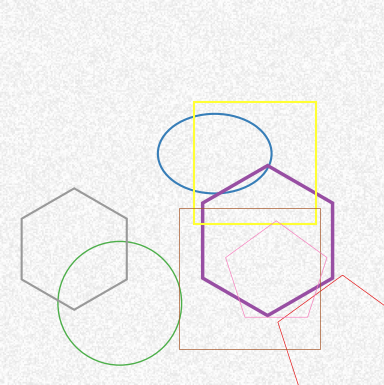[{"shape": "pentagon", "thickness": 0.5, "radius": 0.88, "center": [0.89, 0.109]}, {"shape": "oval", "thickness": 1.5, "radius": 0.74, "center": [0.558, 0.601]}, {"shape": "circle", "thickness": 1, "radius": 0.8, "center": [0.311, 0.212]}, {"shape": "hexagon", "thickness": 2.5, "radius": 0.97, "center": [0.695, 0.375]}, {"shape": "square", "thickness": 1.5, "radius": 0.8, "center": [0.662, 0.577]}, {"shape": "square", "thickness": 0.5, "radius": 0.92, "center": [0.649, 0.277]}, {"shape": "pentagon", "thickness": 0.5, "radius": 0.69, "center": [0.718, 0.288]}, {"shape": "hexagon", "thickness": 1.5, "radius": 0.79, "center": [0.193, 0.353]}]